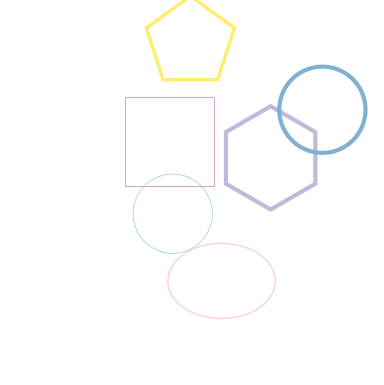[{"shape": "circle", "thickness": 0.5, "radius": 0.51, "center": [0.449, 0.445]}, {"shape": "hexagon", "thickness": 3, "radius": 0.67, "center": [0.703, 0.59]}, {"shape": "circle", "thickness": 3, "radius": 0.56, "center": [0.837, 0.715]}, {"shape": "oval", "thickness": 1, "radius": 0.7, "center": [0.576, 0.27]}, {"shape": "square", "thickness": 0.5, "radius": 0.58, "center": [0.44, 0.633]}, {"shape": "pentagon", "thickness": 2.5, "radius": 0.6, "center": [0.495, 0.89]}]